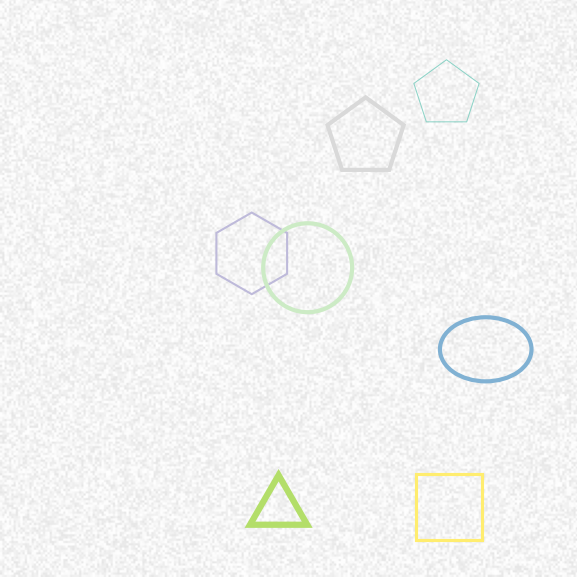[{"shape": "pentagon", "thickness": 0.5, "radius": 0.3, "center": [0.773, 0.836]}, {"shape": "hexagon", "thickness": 1, "radius": 0.35, "center": [0.436, 0.56]}, {"shape": "oval", "thickness": 2, "radius": 0.4, "center": [0.841, 0.394]}, {"shape": "triangle", "thickness": 3, "radius": 0.29, "center": [0.482, 0.119]}, {"shape": "pentagon", "thickness": 2, "radius": 0.35, "center": [0.633, 0.761]}, {"shape": "circle", "thickness": 2, "radius": 0.38, "center": [0.533, 0.536]}, {"shape": "square", "thickness": 1.5, "radius": 0.29, "center": [0.778, 0.121]}]